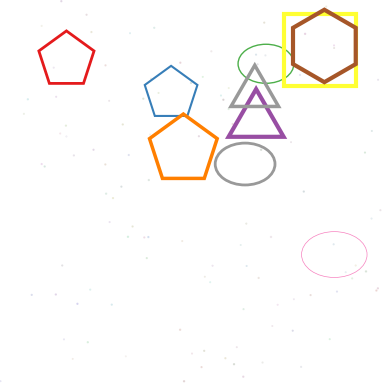[{"shape": "pentagon", "thickness": 2, "radius": 0.38, "center": [0.173, 0.844]}, {"shape": "pentagon", "thickness": 1.5, "radius": 0.36, "center": [0.444, 0.757]}, {"shape": "oval", "thickness": 1, "radius": 0.36, "center": [0.691, 0.834]}, {"shape": "triangle", "thickness": 3, "radius": 0.41, "center": [0.665, 0.686]}, {"shape": "pentagon", "thickness": 2.5, "radius": 0.46, "center": [0.476, 0.611]}, {"shape": "square", "thickness": 3, "radius": 0.46, "center": [0.83, 0.87]}, {"shape": "hexagon", "thickness": 3, "radius": 0.47, "center": [0.843, 0.881]}, {"shape": "oval", "thickness": 0.5, "radius": 0.43, "center": [0.868, 0.339]}, {"shape": "triangle", "thickness": 2.5, "radius": 0.36, "center": [0.662, 0.759]}, {"shape": "oval", "thickness": 2, "radius": 0.39, "center": [0.637, 0.574]}]